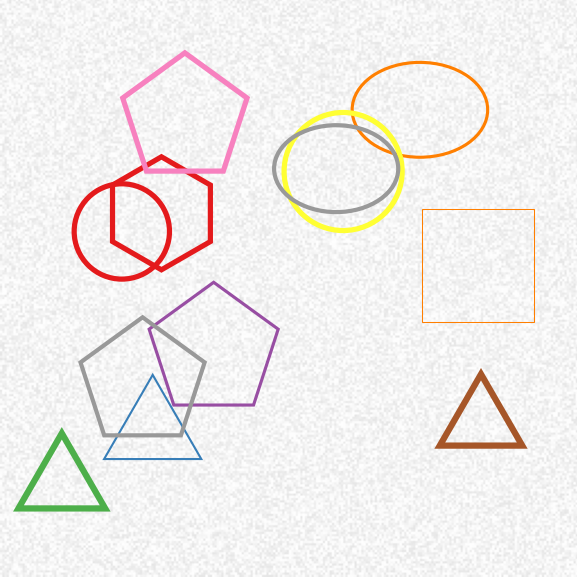[{"shape": "hexagon", "thickness": 2.5, "radius": 0.49, "center": [0.28, 0.63]}, {"shape": "circle", "thickness": 2.5, "radius": 0.41, "center": [0.211, 0.598]}, {"shape": "triangle", "thickness": 1, "radius": 0.49, "center": [0.264, 0.253]}, {"shape": "triangle", "thickness": 3, "radius": 0.43, "center": [0.107, 0.162]}, {"shape": "pentagon", "thickness": 1.5, "radius": 0.59, "center": [0.37, 0.393]}, {"shape": "oval", "thickness": 1.5, "radius": 0.59, "center": [0.727, 0.809]}, {"shape": "square", "thickness": 0.5, "radius": 0.49, "center": [0.828, 0.539]}, {"shape": "circle", "thickness": 2.5, "radius": 0.51, "center": [0.594, 0.702]}, {"shape": "triangle", "thickness": 3, "radius": 0.41, "center": [0.833, 0.269]}, {"shape": "pentagon", "thickness": 2.5, "radius": 0.57, "center": [0.32, 0.794]}, {"shape": "oval", "thickness": 2, "radius": 0.54, "center": [0.582, 0.707]}, {"shape": "pentagon", "thickness": 2, "radius": 0.56, "center": [0.247, 0.337]}]